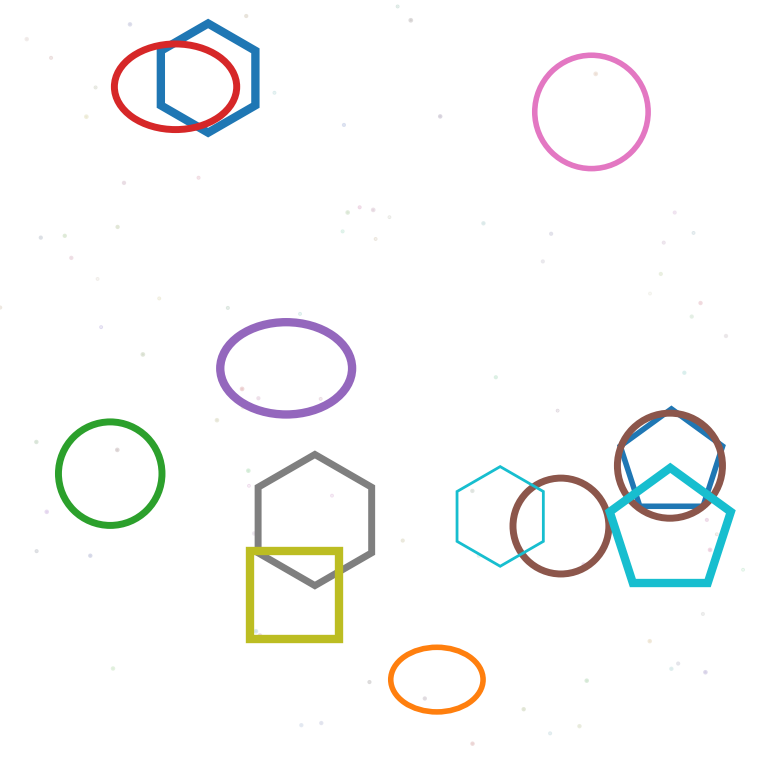[{"shape": "hexagon", "thickness": 3, "radius": 0.35, "center": [0.27, 0.899]}, {"shape": "pentagon", "thickness": 2, "radius": 0.35, "center": [0.872, 0.399]}, {"shape": "oval", "thickness": 2, "radius": 0.3, "center": [0.567, 0.117]}, {"shape": "circle", "thickness": 2.5, "radius": 0.34, "center": [0.143, 0.385]}, {"shape": "oval", "thickness": 2.5, "radius": 0.4, "center": [0.228, 0.887]}, {"shape": "oval", "thickness": 3, "radius": 0.43, "center": [0.372, 0.522]}, {"shape": "circle", "thickness": 2.5, "radius": 0.34, "center": [0.87, 0.395]}, {"shape": "circle", "thickness": 2.5, "radius": 0.31, "center": [0.728, 0.317]}, {"shape": "circle", "thickness": 2, "radius": 0.37, "center": [0.768, 0.855]}, {"shape": "hexagon", "thickness": 2.5, "radius": 0.43, "center": [0.409, 0.325]}, {"shape": "square", "thickness": 3, "radius": 0.29, "center": [0.383, 0.227]}, {"shape": "hexagon", "thickness": 1, "radius": 0.32, "center": [0.65, 0.329]}, {"shape": "pentagon", "thickness": 3, "radius": 0.41, "center": [0.87, 0.31]}]